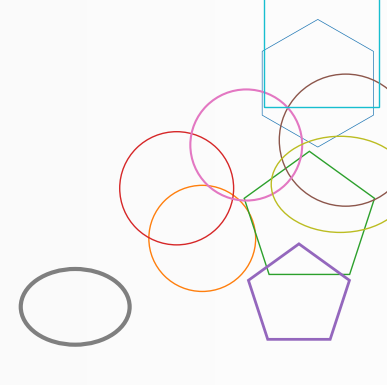[{"shape": "hexagon", "thickness": 0.5, "radius": 0.83, "center": [0.82, 0.784]}, {"shape": "circle", "thickness": 1, "radius": 0.69, "center": [0.522, 0.381]}, {"shape": "pentagon", "thickness": 1, "radius": 0.88, "center": [0.798, 0.43]}, {"shape": "circle", "thickness": 1, "radius": 0.73, "center": [0.456, 0.511]}, {"shape": "pentagon", "thickness": 2, "radius": 0.69, "center": [0.771, 0.23]}, {"shape": "circle", "thickness": 1, "radius": 0.86, "center": [0.892, 0.636]}, {"shape": "circle", "thickness": 1.5, "radius": 0.72, "center": [0.636, 0.623]}, {"shape": "oval", "thickness": 3, "radius": 0.7, "center": [0.194, 0.203]}, {"shape": "oval", "thickness": 1, "radius": 0.89, "center": [0.878, 0.521]}, {"shape": "square", "thickness": 1, "radius": 0.74, "center": [0.83, 0.869]}]